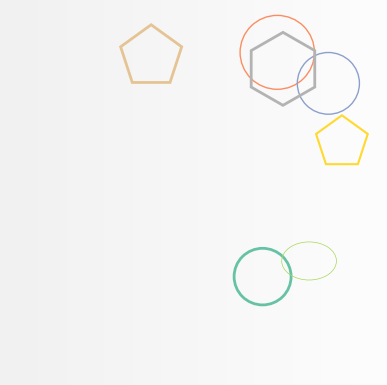[{"shape": "circle", "thickness": 2, "radius": 0.37, "center": [0.678, 0.282]}, {"shape": "circle", "thickness": 1, "radius": 0.48, "center": [0.716, 0.864]}, {"shape": "circle", "thickness": 1, "radius": 0.4, "center": [0.847, 0.783]}, {"shape": "oval", "thickness": 0.5, "radius": 0.35, "center": [0.798, 0.322]}, {"shape": "pentagon", "thickness": 1.5, "radius": 0.35, "center": [0.882, 0.63]}, {"shape": "pentagon", "thickness": 2, "radius": 0.41, "center": [0.39, 0.853]}, {"shape": "hexagon", "thickness": 2, "radius": 0.47, "center": [0.73, 0.821]}]